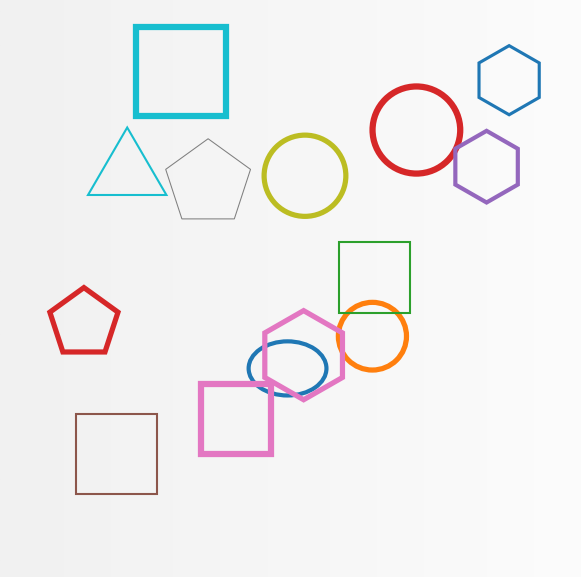[{"shape": "hexagon", "thickness": 1.5, "radius": 0.3, "center": [0.876, 0.86]}, {"shape": "oval", "thickness": 2, "radius": 0.33, "center": [0.495, 0.361]}, {"shape": "circle", "thickness": 2.5, "radius": 0.29, "center": [0.641, 0.417]}, {"shape": "square", "thickness": 1, "radius": 0.31, "center": [0.644, 0.519]}, {"shape": "pentagon", "thickness": 2.5, "radius": 0.31, "center": [0.144, 0.44]}, {"shape": "circle", "thickness": 3, "radius": 0.38, "center": [0.716, 0.774]}, {"shape": "hexagon", "thickness": 2, "radius": 0.31, "center": [0.837, 0.711]}, {"shape": "square", "thickness": 1, "radius": 0.35, "center": [0.201, 0.213]}, {"shape": "hexagon", "thickness": 2.5, "radius": 0.39, "center": [0.522, 0.384]}, {"shape": "square", "thickness": 3, "radius": 0.3, "center": [0.406, 0.274]}, {"shape": "pentagon", "thickness": 0.5, "radius": 0.38, "center": [0.358, 0.682]}, {"shape": "circle", "thickness": 2.5, "radius": 0.35, "center": [0.525, 0.695]}, {"shape": "triangle", "thickness": 1, "radius": 0.39, "center": [0.219, 0.7]}, {"shape": "square", "thickness": 3, "radius": 0.39, "center": [0.312, 0.876]}]